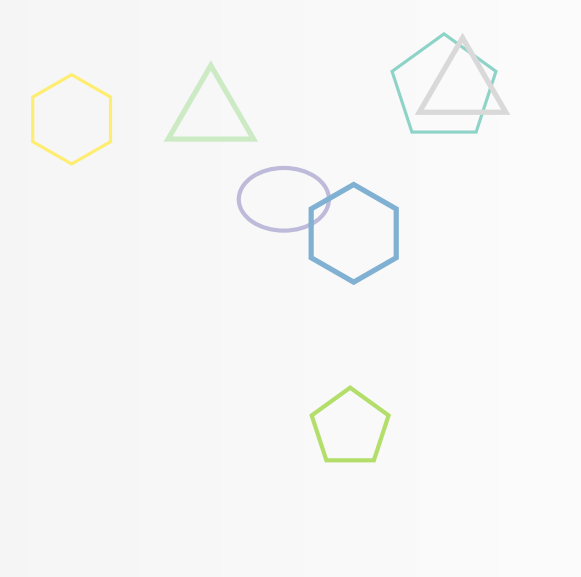[{"shape": "pentagon", "thickness": 1.5, "radius": 0.47, "center": [0.764, 0.846]}, {"shape": "oval", "thickness": 2, "radius": 0.39, "center": [0.488, 0.654]}, {"shape": "hexagon", "thickness": 2.5, "radius": 0.42, "center": [0.609, 0.595]}, {"shape": "pentagon", "thickness": 2, "radius": 0.35, "center": [0.602, 0.258]}, {"shape": "triangle", "thickness": 2.5, "radius": 0.43, "center": [0.796, 0.848]}, {"shape": "triangle", "thickness": 2.5, "radius": 0.42, "center": [0.363, 0.801]}, {"shape": "hexagon", "thickness": 1.5, "radius": 0.39, "center": [0.123, 0.792]}]